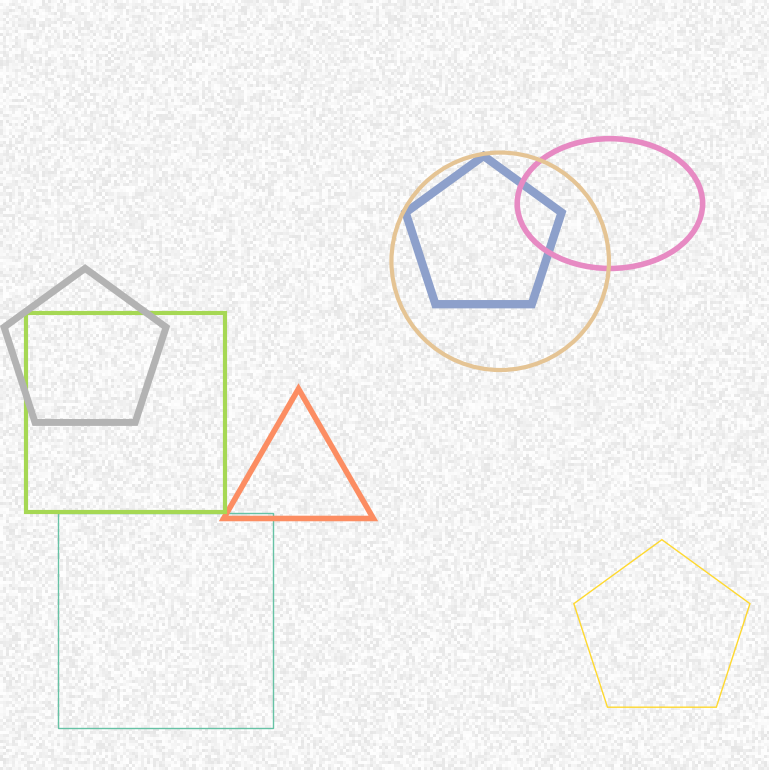[{"shape": "square", "thickness": 0.5, "radius": 0.7, "center": [0.215, 0.194]}, {"shape": "triangle", "thickness": 2, "radius": 0.56, "center": [0.388, 0.383]}, {"shape": "pentagon", "thickness": 3, "radius": 0.53, "center": [0.628, 0.691]}, {"shape": "oval", "thickness": 2, "radius": 0.6, "center": [0.792, 0.736]}, {"shape": "square", "thickness": 1.5, "radius": 0.65, "center": [0.163, 0.464]}, {"shape": "pentagon", "thickness": 0.5, "radius": 0.6, "center": [0.86, 0.179]}, {"shape": "circle", "thickness": 1.5, "radius": 0.71, "center": [0.65, 0.661]}, {"shape": "pentagon", "thickness": 2.5, "radius": 0.55, "center": [0.111, 0.541]}]